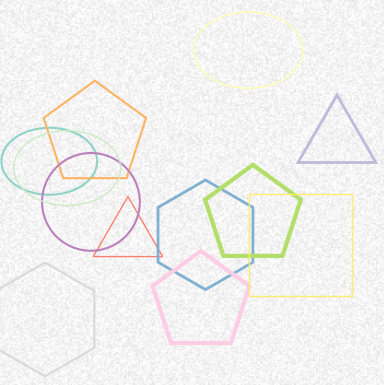[{"shape": "oval", "thickness": 1.5, "radius": 0.62, "center": [0.128, 0.581]}, {"shape": "oval", "thickness": 1, "radius": 0.71, "center": [0.645, 0.87]}, {"shape": "triangle", "thickness": 2, "radius": 0.58, "center": [0.875, 0.636]}, {"shape": "triangle", "thickness": 1, "radius": 0.52, "center": [0.332, 0.386]}, {"shape": "hexagon", "thickness": 2, "radius": 0.71, "center": [0.534, 0.39]}, {"shape": "pentagon", "thickness": 1.5, "radius": 0.7, "center": [0.246, 0.65]}, {"shape": "pentagon", "thickness": 3, "radius": 0.65, "center": [0.657, 0.441]}, {"shape": "pentagon", "thickness": 3, "radius": 0.66, "center": [0.522, 0.216]}, {"shape": "hexagon", "thickness": 1.5, "radius": 0.74, "center": [0.117, 0.17]}, {"shape": "circle", "thickness": 1.5, "radius": 0.63, "center": [0.236, 0.476]}, {"shape": "oval", "thickness": 1, "radius": 0.69, "center": [0.175, 0.563]}, {"shape": "square", "thickness": 1, "radius": 0.67, "center": [0.781, 0.364]}]